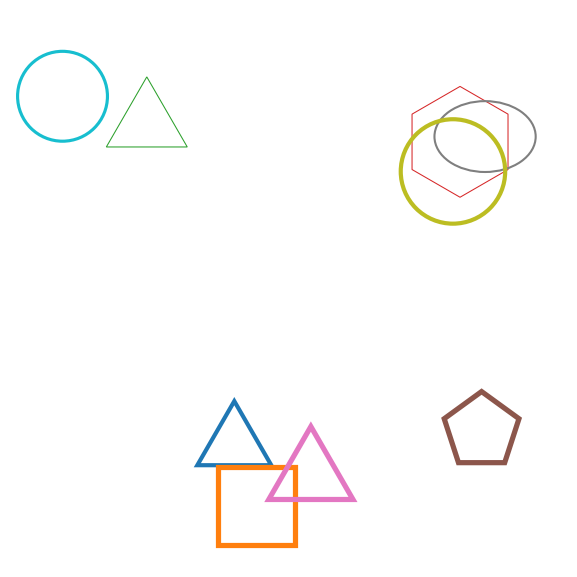[{"shape": "triangle", "thickness": 2, "radius": 0.37, "center": [0.406, 0.231]}, {"shape": "square", "thickness": 2.5, "radius": 0.34, "center": [0.444, 0.123]}, {"shape": "triangle", "thickness": 0.5, "radius": 0.4, "center": [0.254, 0.785]}, {"shape": "hexagon", "thickness": 0.5, "radius": 0.48, "center": [0.797, 0.754]}, {"shape": "pentagon", "thickness": 2.5, "radius": 0.34, "center": [0.834, 0.253]}, {"shape": "triangle", "thickness": 2.5, "radius": 0.42, "center": [0.538, 0.176]}, {"shape": "oval", "thickness": 1, "radius": 0.44, "center": [0.84, 0.763]}, {"shape": "circle", "thickness": 2, "radius": 0.45, "center": [0.784, 0.702]}, {"shape": "circle", "thickness": 1.5, "radius": 0.39, "center": [0.108, 0.832]}]